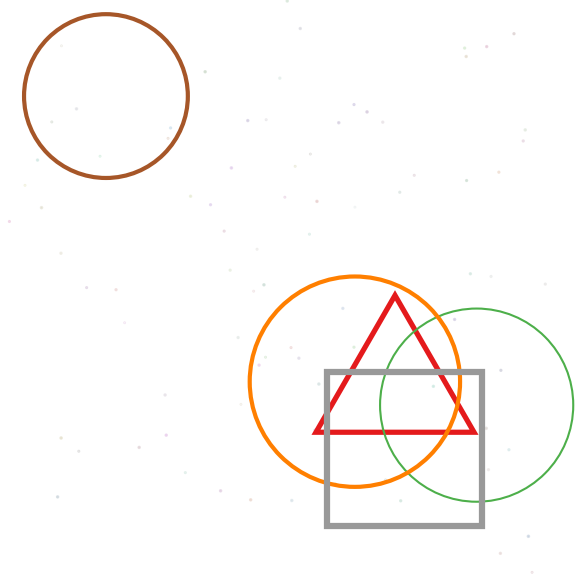[{"shape": "triangle", "thickness": 2.5, "radius": 0.79, "center": [0.684, 0.33]}, {"shape": "circle", "thickness": 1, "radius": 0.84, "center": [0.825, 0.298]}, {"shape": "circle", "thickness": 2, "radius": 0.91, "center": [0.615, 0.338]}, {"shape": "circle", "thickness": 2, "radius": 0.71, "center": [0.183, 0.833]}, {"shape": "square", "thickness": 3, "radius": 0.67, "center": [0.7, 0.222]}]